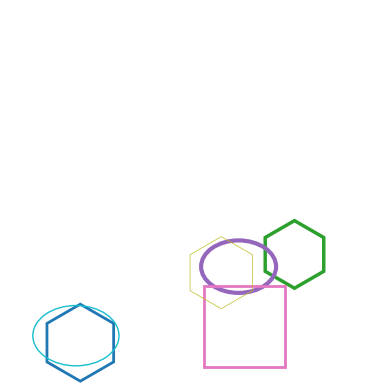[{"shape": "hexagon", "thickness": 2, "radius": 0.5, "center": [0.209, 0.11]}, {"shape": "hexagon", "thickness": 2.5, "radius": 0.44, "center": [0.765, 0.339]}, {"shape": "oval", "thickness": 3, "radius": 0.49, "center": [0.62, 0.307]}, {"shape": "square", "thickness": 2, "radius": 0.53, "center": [0.635, 0.153]}, {"shape": "hexagon", "thickness": 0.5, "radius": 0.47, "center": [0.575, 0.292]}, {"shape": "oval", "thickness": 1, "radius": 0.56, "center": [0.197, 0.128]}]